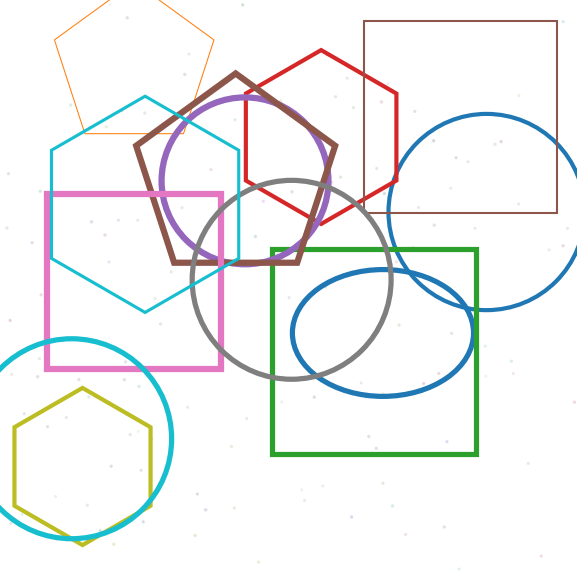[{"shape": "circle", "thickness": 2, "radius": 0.85, "center": [0.843, 0.632]}, {"shape": "oval", "thickness": 2.5, "radius": 0.78, "center": [0.663, 0.423]}, {"shape": "pentagon", "thickness": 0.5, "radius": 0.73, "center": [0.232, 0.885]}, {"shape": "square", "thickness": 2.5, "radius": 0.88, "center": [0.648, 0.39]}, {"shape": "hexagon", "thickness": 2, "radius": 0.75, "center": [0.556, 0.762]}, {"shape": "circle", "thickness": 3, "radius": 0.72, "center": [0.424, 0.686]}, {"shape": "pentagon", "thickness": 3, "radius": 0.91, "center": [0.408, 0.691]}, {"shape": "square", "thickness": 1, "radius": 0.83, "center": [0.798, 0.796]}, {"shape": "square", "thickness": 3, "radius": 0.76, "center": [0.232, 0.512]}, {"shape": "circle", "thickness": 2.5, "radius": 0.86, "center": [0.505, 0.515]}, {"shape": "hexagon", "thickness": 2, "radius": 0.68, "center": [0.143, 0.191]}, {"shape": "circle", "thickness": 2.5, "radius": 0.87, "center": [0.124, 0.239]}, {"shape": "hexagon", "thickness": 1.5, "radius": 0.94, "center": [0.251, 0.645]}]